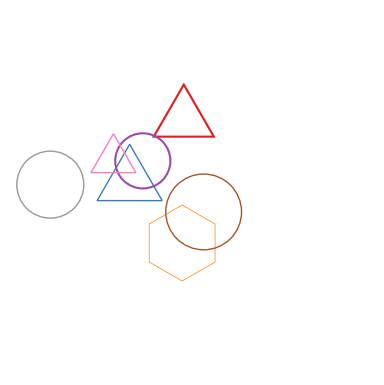[{"shape": "triangle", "thickness": 1.5, "radius": 0.45, "center": [0.477, 0.69]}, {"shape": "triangle", "thickness": 1, "radius": 0.49, "center": [0.337, 0.528]}, {"shape": "circle", "thickness": 1.5, "radius": 0.36, "center": [0.371, 0.582]}, {"shape": "hexagon", "thickness": 0.5, "radius": 0.49, "center": [0.473, 0.369]}, {"shape": "circle", "thickness": 1, "radius": 0.49, "center": [0.529, 0.45]}, {"shape": "triangle", "thickness": 1, "radius": 0.34, "center": [0.295, 0.585]}, {"shape": "circle", "thickness": 1, "radius": 0.43, "center": [0.131, 0.52]}]